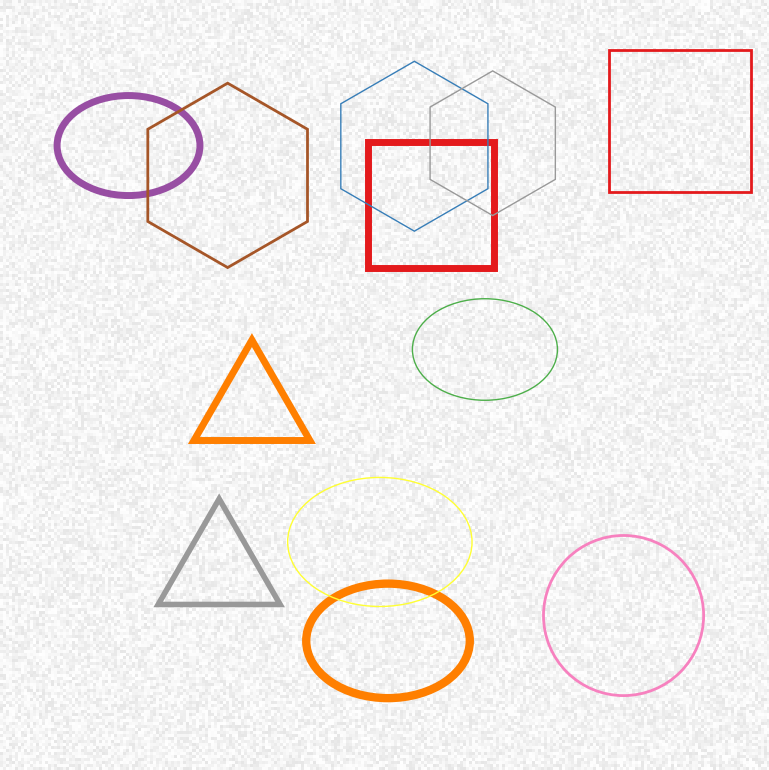[{"shape": "square", "thickness": 1, "radius": 0.46, "center": [0.883, 0.843]}, {"shape": "square", "thickness": 2.5, "radius": 0.41, "center": [0.56, 0.734]}, {"shape": "hexagon", "thickness": 0.5, "radius": 0.55, "center": [0.538, 0.81]}, {"shape": "oval", "thickness": 0.5, "radius": 0.47, "center": [0.63, 0.546]}, {"shape": "oval", "thickness": 2.5, "radius": 0.46, "center": [0.167, 0.811]}, {"shape": "oval", "thickness": 3, "radius": 0.53, "center": [0.504, 0.168]}, {"shape": "triangle", "thickness": 2.5, "radius": 0.43, "center": [0.327, 0.471]}, {"shape": "oval", "thickness": 0.5, "radius": 0.6, "center": [0.493, 0.296]}, {"shape": "hexagon", "thickness": 1, "radius": 0.6, "center": [0.296, 0.772]}, {"shape": "circle", "thickness": 1, "radius": 0.52, "center": [0.81, 0.201]}, {"shape": "triangle", "thickness": 2, "radius": 0.46, "center": [0.285, 0.261]}, {"shape": "hexagon", "thickness": 0.5, "radius": 0.47, "center": [0.64, 0.814]}]